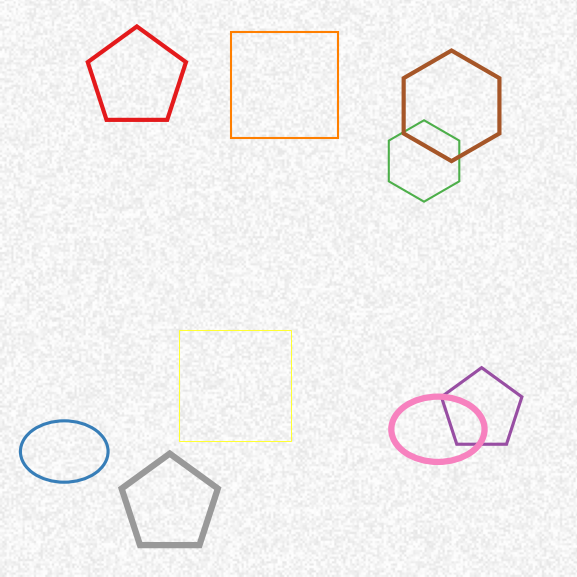[{"shape": "pentagon", "thickness": 2, "radius": 0.45, "center": [0.237, 0.864]}, {"shape": "oval", "thickness": 1.5, "radius": 0.38, "center": [0.111, 0.217]}, {"shape": "hexagon", "thickness": 1, "radius": 0.35, "center": [0.734, 0.72]}, {"shape": "pentagon", "thickness": 1.5, "radius": 0.37, "center": [0.834, 0.289]}, {"shape": "square", "thickness": 1, "radius": 0.46, "center": [0.493, 0.852]}, {"shape": "square", "thickness": 0.5, "radius": 0.48, "center": [0.407, 0.332]}, {"shape": "hexagon", "thickness": 2, "radius": 0.48, "center": [0.782, 0.816]}, {"shape": "oval", "thickness": 3, "radius": 0.4, "center": [0.758, 0.256]}, {"shape": "pentagon", "thickness": 3, "radius": 0.44, "center": [0.294, 0.126]}]